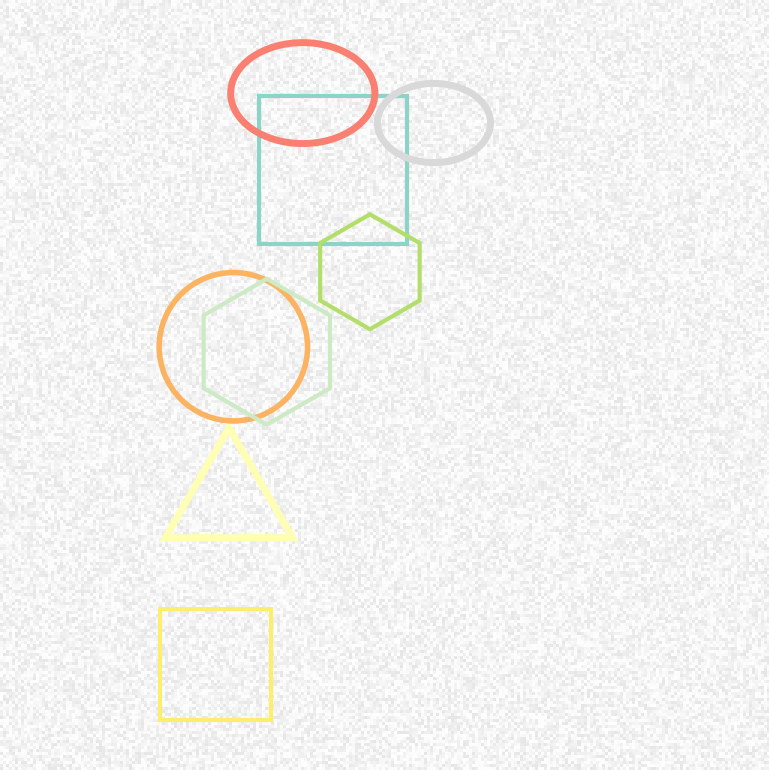[{"shape": "square", "thickness": 1.5, "radius": 0.48, "center": [0.433, 0.779]}, {"shape": "triangle", "thickness": 2.5, "radius": 0.48, "center": [0.297, 0.349]}, {"shape": "oval", "thickness": 2.5, "radius": 0.47, "center": [0.393, 0.879]}, {"shape": "circle", "thickness": 2, "radius": 0.48, "center": [0.303, 0.55]}, {"shape": "hexagon", "thickness": 1.5, "radius": 0.37, "center": [0.48, 0.647]}, {"shape": "oval", "thickness": 2.5, "radius": 0.37, "center": [0.564, 0.84]}, {"shape": "hexagon", "thickness": 1.5, "radius": 0.47, "center": [0.347, 0.543]}, {"shape": "square", "thickness": 1.5, "radius": 0.36, "center": [0.28, 0.137]}]